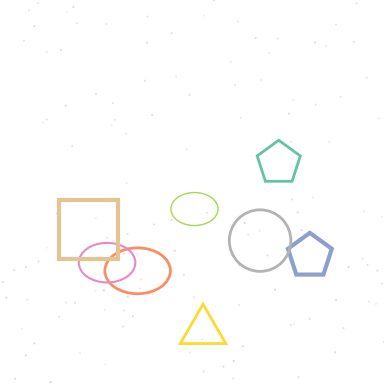[{"shape": "pentagon", "thickness": 2, "radius": 0.29, "center": [0.724, 0.577]}, {"shape": "oval", "thickness": 2, "radius": 0.43, "center": [0.357, 0.297]}, {"shape": "pentagon", "thickness": 3, "radius": 0.3, "center": [0.805, 0.335]}, {"shape": "oval", "thickness": 1.5, "radius": 0.37, "center": [0.278, 0.318]}, {"shape": "oval", "thickness": 1, "radius": 0.31, "center": [0.505, 0.457]}, {"shape": "triangle", "thickness": 2, "radius": 0.34, "center": [0.527, 0.142]}, {"shape": "square", "thickness": 3, "radius": 0.38, "center": [0.229, 0.403]}, {"shape": "circle", "thickness": 2, "radius": 0.4, "center": [0.676, 0.375]}]